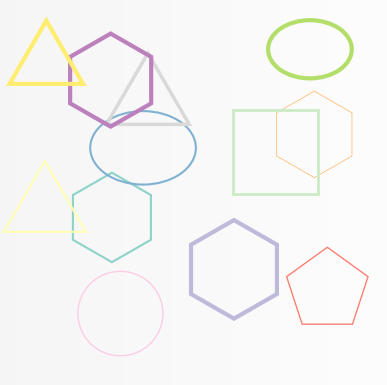[{"shape": "hexagon", "thickness": 1.5, "radius": 0.58, "center": [0.289, 0.435]}, {"shape": "triangle", "thickness": 1.5, "radius": 0.61, "center": [0.116, 0.459]}, {"shape": "hexagon", "thickness": 3, "radius": 0.64, "center": [0.604, 0.3]}, {"shape": "pentagon", "thickness": 1, "radius": 0.55, "center": [0.845, 0.247]}, {"shape": "oval", "thickness": 1.5, "radius": 0.68, "center": [0.369, 0.616]}, {"shape": "hexagon", "thickness": 0.5, "radius": 0.56, "center": [0.811, 0.651]}, {"shape": "oval", "thickness": 3, "radius": 0.54, "center": [0.8, 0.872]}, {"shape": "circle", "thickness": 1, "radius": 0.55, "center": [0.311, 0.186]}, {"shape": "triangle", "thickness": 2.5, "radius": 0.62, "center": [0.382, 0.739]}, {"shape": "hexagon", "thickness": 3, "radius": 0.6, "center": [0.286, 0.792]}, {"shape": "square", "thickness": 2, "radius": 0.55, "center": [0.71, 0.605]}, {"shape": "triangle", "thickness": 3, "radius": 0.55, "center": [0.119, 0.837]}]